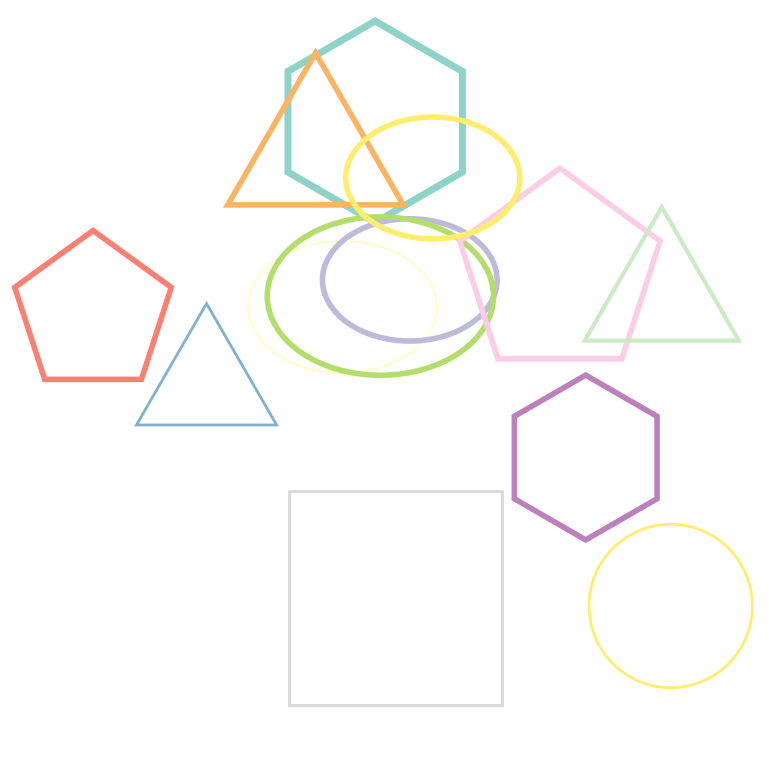[{"shape": "hexagon", "thickness": 2.5, "radius": 0.65, "center": [0.487, 0.842]}, {"shape": "oval", "thickness": 0.5, "radius": 0.61, "center": [0.444, 0.601]}, {"shape": "oval", "thickness": 2, "radius": 0.57, "center": [0.532, 0.636]}, {"shape": "pentagon", "thickness": 2, "radius": 0.53, "center": [0.121, 0.594]}, {"shape": "triangle", "thickness": 1, "radius": 0.53, "center": [0.268, 0.501]}, {"shape": "triangle", "thickness": 2, "radius": 0.66, "center": [0.41, 0.8]}, {"shape": "oval", "thickness": 2, "radius": 0.73, "center": [0.494, 0.616]}, {"shape": "pentagon", "thickness": 2, "radius": 0.68, "center": [0.727, 0.645]}, {"shape": "square", "thickness": 1, "radius": 0.69, "center": [0.513, 0.224]}, {"shape": "hexagon", "thickness": 2, "radius": 0.54, "center": [0.761, 0.406]}, {"shape": "triangle", "thickness": 1.5, "radius": 0.58, "center": [0.859, 0.615]}, {"shape": "oval", "thickness": 2, "radius": 0.57, "center": [0.562, 0.769]}, {"shape": "circle", "thickness": 1, "radius": 0.53, "center": [0.871, 0.213]}]